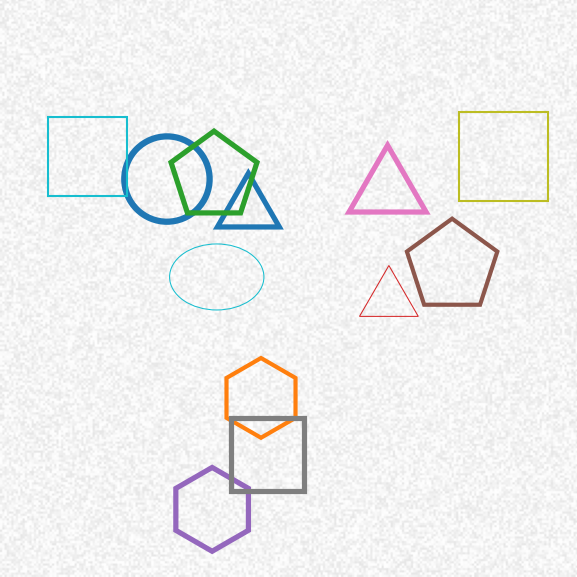[{"shape": "circle", "thickness": 3, "radius": 0.37, "center": [0.289, 0.689]}, {"shape": "triangle", "thickness": 2.5, "radius": 0.31, "center": [0.43, 0.637]}, {"shape": "hexagon", "thickness": 2, "radius": 0.35, "center": [0.452, 0.31]}, {"shape": "pentagon", "thickness": 2.5, "radius": 0.39, "center": [0.371, 0.694]}, {"shape": "triangle", "thickness": 0.5, "radius": 0.29, "center": [0.673, 0.481]}, {"shape": "hexagon", "thickness": 2.5, "radius": 0.36, "center": [0.367, 0.117]}, {"shape": "pentagon", "thickness": 2, "radius": 0.41, "center": [0.783, 0.538]}, {"shape": "triangle", "thickness": 2.5, "radius": 0.39, "center": [0.671, 0.671]}, {"shape": "square", "thickness": 2.5, "radius": 0.32, "center": [0.463, 0.212]}, {"shape": "square", "thickness": 1, "radius": 0.38, "center": [0.872, 0.728]}, {"shape": "square", "thickness": 1, "radius": 0.34, "center": [0.152, 0.728]}, {"shape": "oval", "thickness": 0.5, "radius": 0.41, "center": [0.375, 0.52]}]